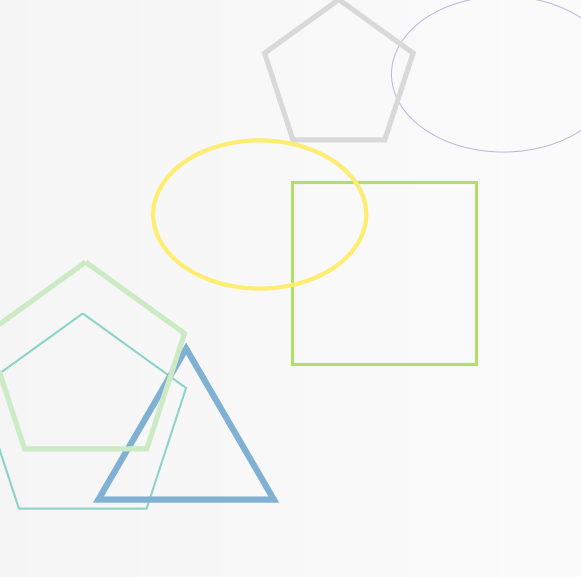[{"shape": "pentagon", "thickness": 1, "radius": 0.93, "center": [0.142, 0.27]}, {"shape": "oval", "thickness": 0.5, "radius": 0.96, "center": [0.866, 0.871]}, {"shape": "triangle", "thickness": 3, "radius": 0.87, "center": [0.32, 0.221]}, {"shape": "square", "thickness": 1.5, "radius": 0.79, "center": [0.661, 0.527]}, {"shape": "pentagon", "thickness": 2.5, "radius": 0.67, "center": [0.583, 0.866]}, {"shape": "pentagon", "thickness": 2.5, "radius": 0.89, "center": [0.147, 0.367]}, {"shape": "oval", "thickness": 2, "radius": 0.92, "center": [0.447, 0.628]}]